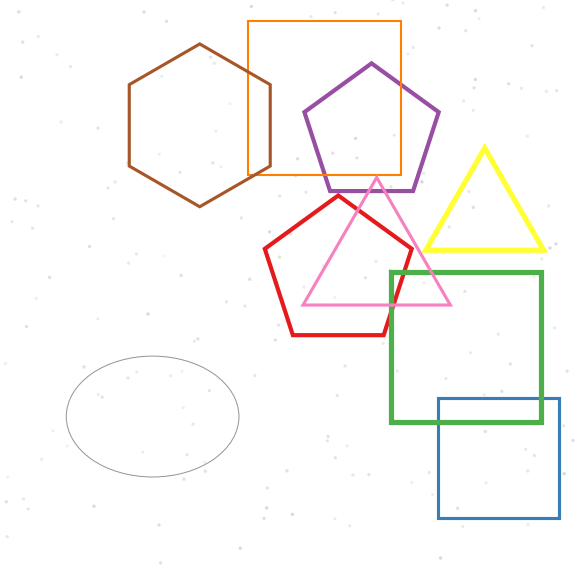[{"shape": "pentagon", "thickness": 2, "radius": 0.67, "center": [0.586, 0.527]}, {"shape": "square", "thickness": 1.5, "radius": 0.52, "center": [0.864, 0.206]}, {"shape": "square", "thickness": 2.5, "radius": 0.65, "center": [0.807, 0.399]}, {"shape": "pentagon", "thickness": 2, "radius": 0.61, "center": [0.643, 0.767]}, {"shape": "square", "thickness": 1, "radius": 0.66, "center": [0.562, 0.829]}, {"shape": "triangle", "thickness": 2.5, "radius": 0.59, "center": [0.839, 0.625]}, {"shape": "hexagon", "thickness": 1.5, "radius": 0.7, "center": [0.346, 0.782]}, {"shape": "triangle", "thickness": 1.5, "radius": 0.74, "center": [0.652, 0.545]}, {"shape": "oval", "thickness": 0.5, "radius": 0.75, "center": [0.264, 0.278]}]